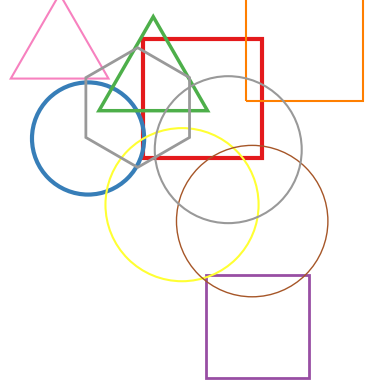[{"shape": "square", "thickness": 3, "radius": 0.77, "center": [0.526, 0.745]}, {"shape": "circle", "thickness": 3, "radius": 0.73, "center": [0.229, 0.64]}, {"shape": "triangle", "thickness": 2.5, "radius": 0.81, "center": [0.398, 0.794]}, {"shape": "square", "thickness": 2, "radius": 0.67, "center": [0.67, 0.153]}, {"shape": "square", "thickness": 1.5, "radius": 0.76, "center": [0.791, 0.888]}, {"shape": "circle", "thickness": 1.5, "radius": 0.99, "center": [0.473, 0.468]}, {"shape": "circle", "thickness": 1, "radius": 0.98, "center": [0.655, 0.426]}, {"shape": "triangle", "thickness": 1.5, "radius": 0.73, "center": [0.155, 0.869]}, {"shape": "hexagon", "thickness": 2, "radius": 0.78, "center": [0.358, 0.721]}, {"shape": "circle", "thickness": 1.5, "radius": 0.95, "center": [0.593, 0.611]}]